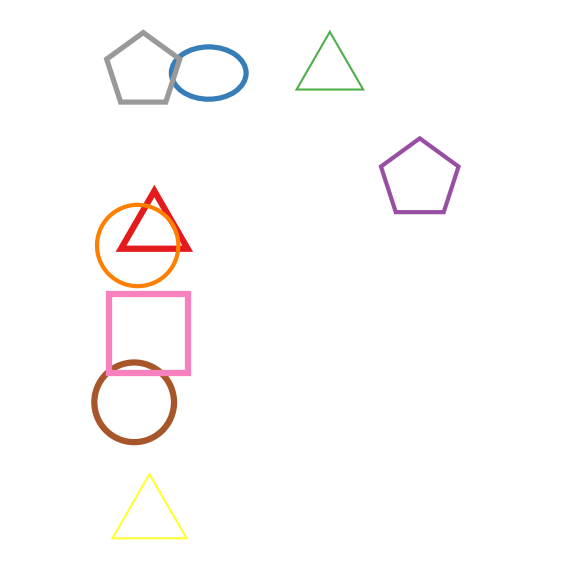[{"shape": "triangle", "thickness": 3, "radius": 0.33, "center": [0.267, 0.602]}, {"shape": "oval", "thickness": 2.5, "radius": 0.32, "center": [0.361, 0.873]}, {"shape": "triangle", "thickness": 1, "radius": 0.33, "center": [0.571, 0.877]}, {"shape": "pentagon", "thickness": 2, "radius": 0.35, "center": [0.727, 0.689]}, {"shape": "circle", "thickness": 2, "radius": 0.35, "center": [0.238, 0.574]}, {"shape": "triangle", "thickness": 1, "radius": 0.37, "center": [0.259, 0.104]}, {"shape": "circle", "thickness": 3, "radius": 0.34, "center": [0.232, 0.303]}, {"shape": "square", "thickness": 3, "radius": 0.34, "center": [0.257, 0.421]}, {"shape": "pentagon", "thickness": 2.5, "radius": 0.33, "center": [0.248, 0.876]}]